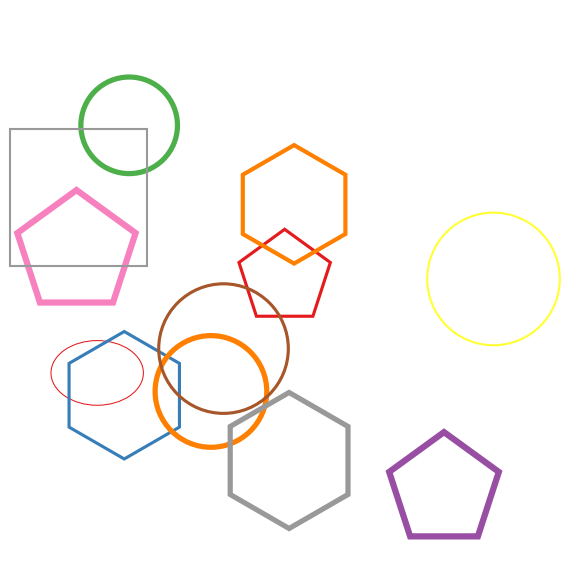[{"shape": "pentagon", "thickness": 1.5, "radius": 0.42, "center": [0.493, 0.519]}, {"shape": "oval", "thickness": 0.5, "radius": 0.4, "center": [0.168, 0.353]}, {"shape": "hexagon", "thickness": 1.5, "radius": 0.55, "center": [0.215, 0.315]}, {"shape": "circle", "thickness": 2.5, "radius": 0.42, "center": [0.224, 0.782]}, {"shape": "pentagon", "thickness": 3, "radius": 0.5, "center": [0.769, 0.151]}, {"shape": "circle", "thickness": 2.5, "radius": 0.48, "center": [0.365, 0.321]}, {"shape": "hexagon", "thickness": 2, "radius": 0.51, "center": [0.509, 0.645]}, {"shape": "circle", "thickness": 1, "radius": 0.57, "center": [0.855, 0.516]}, {"shape": "circle", "thickness": 1.5, "radius": 0.56, "center": [0.387, 0.396]}, {"shape": "pentagon", "thickness": 3, "radius": 0.54, "center": [0.132, 0.562]}, {"shape": "square", "thickness": 1, "radius": 0.59, "center": [0.136, 0.657]}, {"shape": "hexagon", "thickness": 2.5, "radius": 0.59, "center": [0.501, 0.202]}]